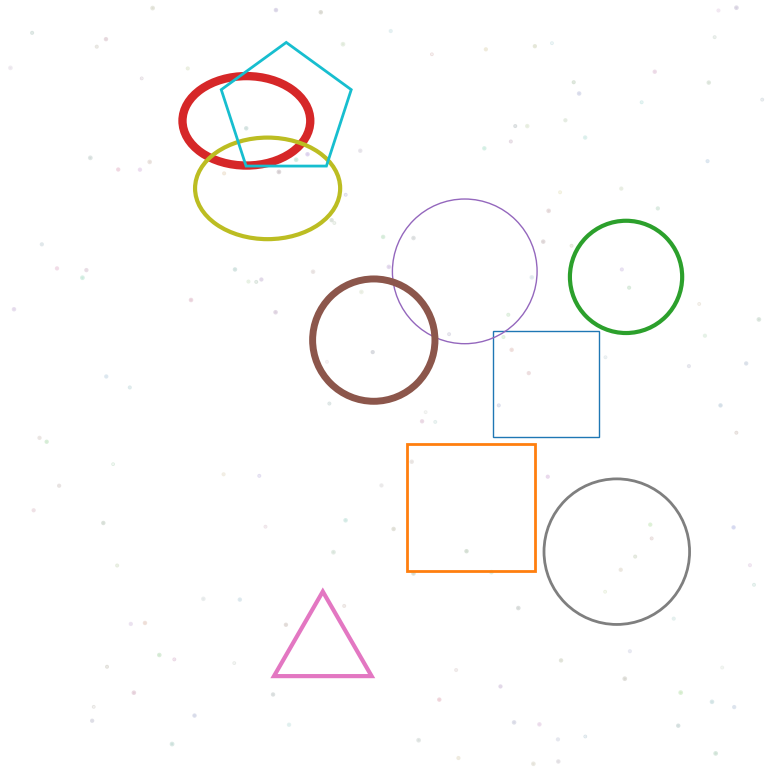[{"shape": "square", "thickness": 0.5, "radius": 0.34, "center": [0.709, 0.501]}, {"shape": "square", "thickness": 1, "radius": 0.41, "center": [0.612, 0.341]}, {"shape": "circle", "thickness": 1.5, "radius": 0.36, "center": [0.813, 0.64]}, {"shape": "oval", "thickness": 3, "radius": 0.41, "center": [0.32, 0.843]}, {"shape": "circle", "thickness": 0.5, "radius": 0.47, "center": [0.604, 0.648]}, {"shape": "circle", "thickness": 2.5, "radius": 0.4, "center": [0.485, 0.558]}, {"shape": "triangle", "thickness": 1.5, "radius": 0.37, "center": [0.419, 0.159]}, {"shape": "circle", "thickness": 1, "radius": 0.47, "center": [0.801, 0.284]}, {"shape": "oval", "thickness": 1.5, "radius": 0.47, "center": [0.348, 0.755]}, {"shape": "pentagon", "thickness": 1, "radius": 0.44, "center": [0.372, 0.856]}]